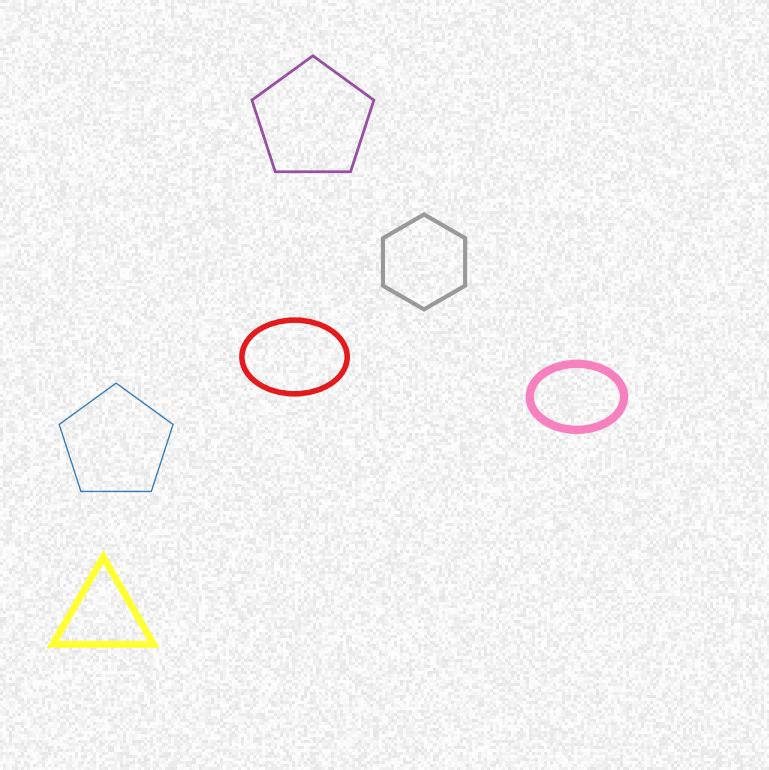[{"shape": "oval", "thickness": 2, "radius": 0.34, "center": [0.383, 0.536]}, {"shape": "pentagon", "thickness": 0.5, "radius": 0.39, "center": [0.151, 0.425]}, {"shape": "pentagon", "thickness": 1, "radius": 0.42, "center": [0.406, 0.844]}, {"shape": "triangle", "thickness": 2.5, "radius": 0.38, "center": [0.134, 0.201]}, {"shape": "oval", "thickness": 3, "radius": 0.31, "center": [0.749, 0.485]}, {"shape": "hexagon", "thickness": 1.5, "radius": 0.31, "center": [0.551, 0.66]}]